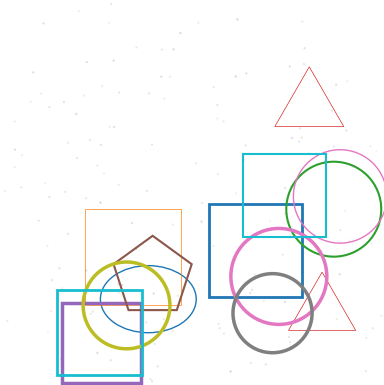[{"shape": "oval", "thickness": 1, "radius": 0.62, "center": [0.385, 0.223]}, {"shape": "square", "thickness": 2, "radius": 0.6, "center": [0.664, 0.349]}, {"shape": "square", "thickness": 0.5, "radius": 0.62, "center": [0.345, 0.333]}, {"shape": "circle", "thickness": 1.5, "radius": 0.62, "center": [0.867, 0.457]}, {"shape": "triangle", "thickness": 0.5, "radius": 0.5, "center": [0.837, 0.192]}, {"shape": "triangle", "thickness": 0.5, "radius": 0.52, "center": [0.803, 0.723]}, {"shape": "square", "thickness": 2.5, "radius": 0.52, "center": [0.263, 0.109]}, {"shape": "pentagon", "thickness": 1.5, "radius": 0.53, "center": [0.396, 0.281]}, {"shape": "circle", "thickness": 1, "radius": 0.61, "center": [0.883, 0.49]}, {"shape": "circle", "thickness": 2.5, "radius": 0.62, "center": [0.724, 0.282]}, {"shape": "circle", "thickness": 2.5, "radius": 0.51, "center": [0.708, 0.187]}, {"shape": "circle", "thickness": 2.5, "radius": 0.56, "center": [0.329, 0.207]}, {"shape": "square", "thickness": 1.5, "radius": 0.54, "center": [0.739, 0.492]}, {"shape": "square", "thickness": 2, "radius": 0.55, "center": [0.257, 0.136]}]